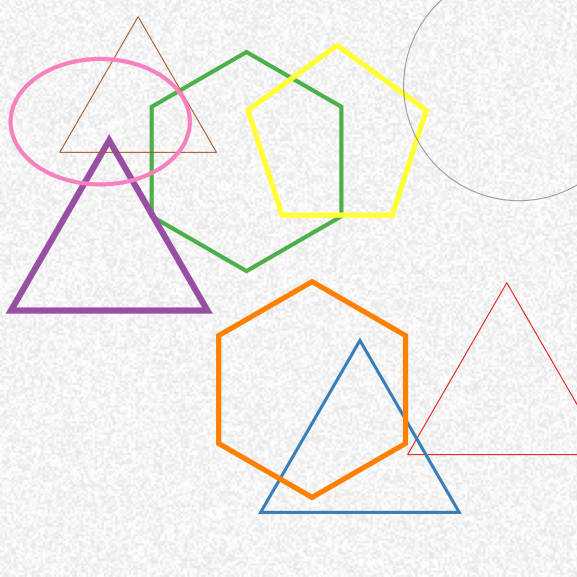[{"shape": "triangle", "thickness": 0.5, "radius": 0.99, "center": [0.878, 0.311]}, {"shape": "triangle", "thickness": 1.5, "radius": 0.99, "center": [0.623, 0.211]}, {"shape": "hexagon", "thickness": 2, "radius": 0.95, "center": [0.427, 0.719]}, {"shape": "triangle", "thickness": 3, "radius": 0.98, "center": [0.189, 0.56]}, {"shape": "hexagon", "thickness": 2.5, "radius": 0.93, "center": [0.54, 0.325]}, {"shape": "pentagon", "thickness": 2.5, "radius": 0.81, "center": [0.584, 0.758]}, {"shape": "triangle", "thickness": 0.5, "radius": 0.78, "center": [0.239, 0.814]}, {"shape": "oval", "thickness": 2, "radius": 0.78, "center": [0.174, 0.788]}, {"shape": "circle", "thickness": 0.5, "radius": 1.0, "center": [0.899, 0.851]}]